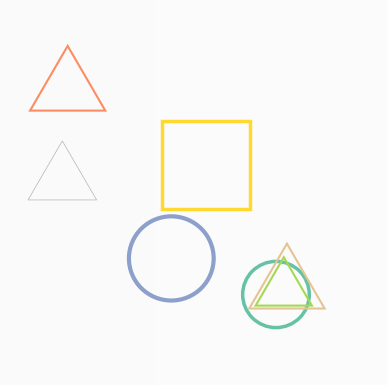[{"shape": "circle", "thickness": 2.5, "radius": 0.43, "center": [0.712, 0.235]}, {"shape": "triangle", "thickness": 1.5, "radius": 0.56, "center": [0.175, 0.769]}, {"shape": "circle", "thickness": 3, "radius": 0.55, "center": [0.442, 0.329]}, {"shape": "triangle", "thickness": 1.5, "radius": 0.42, "center": [0.732, 0.248]}, {"shape": "square", "thickness": 2.5, "radius": 0.57, "center": [0.531, 0.572]}, {"shape": "triangle", "thickness": 1.5, "radius": 0.56, "center": [0.74, 0.255]}, {"shape": "triangle", "thickness": 0.5, "radius": 0.51, "center": [0.161, 0.532]}]